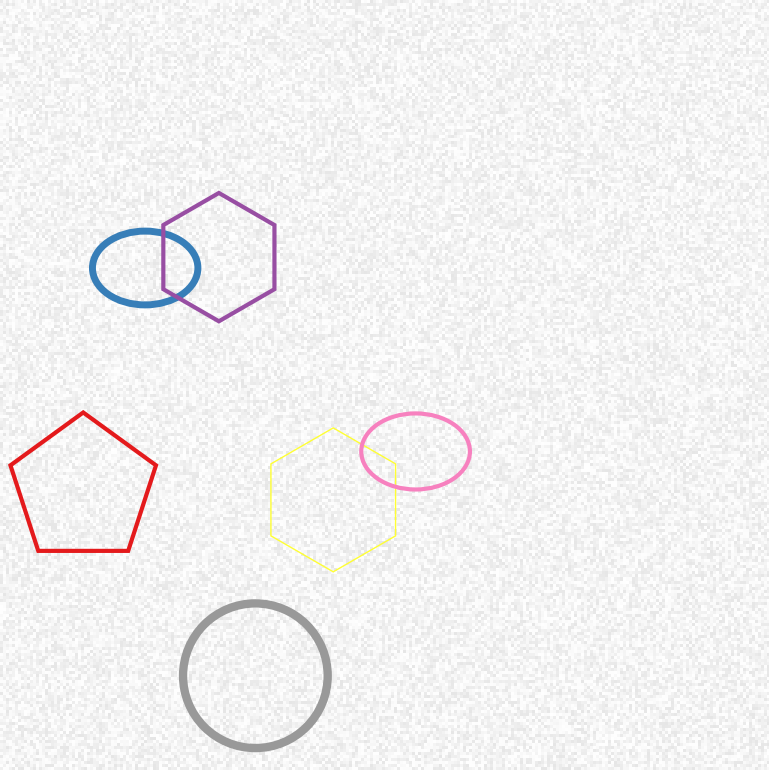[{"shape": "pentagon", "thickness": 1.5, "radius": 0.5, "center": [0.108, 0.365]}, {"shape": "oval", "thickness": 2.5, "radius": 0.34, "center": [0.189, 0.652]}, {"shape": "hexagon", "thickness": 1.5, "radius": 0.42, "center": [0.284, 0.666]}, {"shape": "hexagon", "thickness": 0.5, "radius": 0.47, "center": [0.433, 0.351]}, {"shape": "oval", "thickness": 1.5, "radius": 0.35, "center": [0.54, 0.414]}, {"shape": "circle", "thickness": 3, "radius": 0.47, "center": [0.332, 0.122]}]